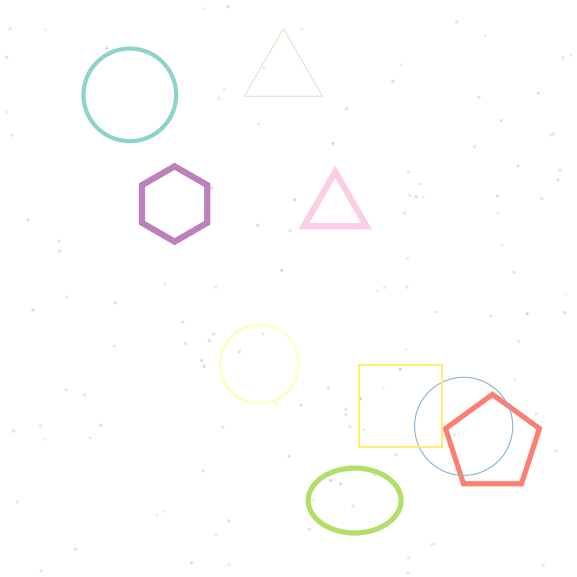[{"shape": "circle", "thickness": 2, "radius": 0.4, "center": [0.225, 0.835]}, {"shape": "circle", "thickness": 1, "radius": 0.34, "center": [0.449, 0.368]}, {"shape": "pentagon", "thickness": 2.5, "radius": 0.43, "center": [0.853, 0.231]}, {"shape": "circle", "thickness": 0.5, "radius": 0.42, "center": [0.803, 0.261]}, {"shape": "oval", "thickness": 2.5, "radius": 0.4, "center": [0.614, 0.132]}, {"shape": "triangle", "thickness": 3, "radius": 0.31, "center": [0.581, 0.639]}, {"shape": "hexagon", "thickness": 3, "radius": 0.33, "center": [0.302, 0.646]}, {"shape": "triangle", "thickness": 0.5, "radius": 0.39, "center": [0.491, 0.872]}, {"shape": "square", "thickness": 1, "radius": 0.36, "center": [0.694, 0.296]}]